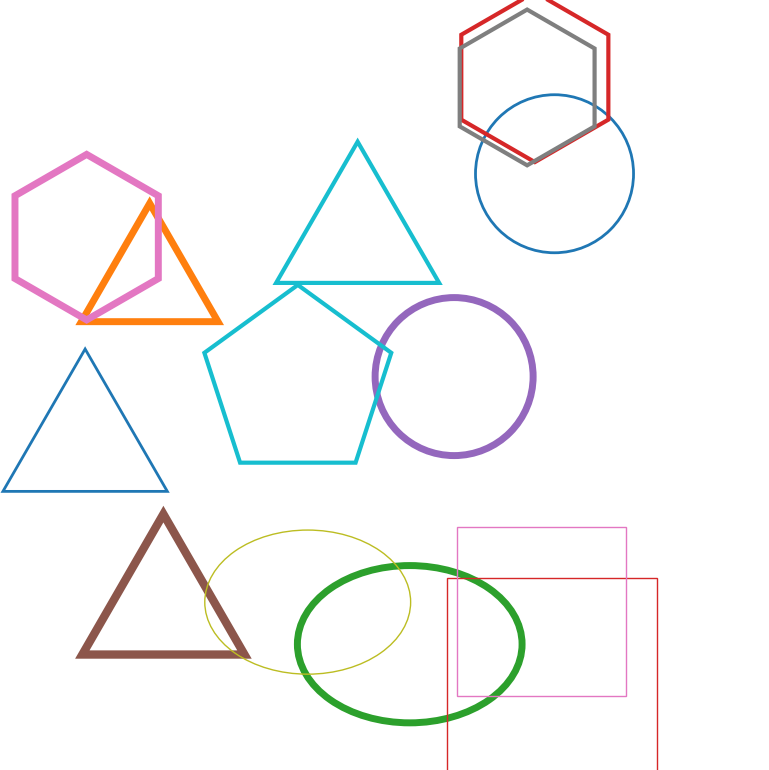[{"shape": "triangle", "thickness": 1, "radius": 0.62, "center": [0.111, 0.423]}, {"shape": "circle", "thickness": 1, "radius": 0.51, "center": [0.72, 0.774]}, {"shape": "triangle", "thickness": 2.5, "radius": 0.51, "center": [0.194, 0.633]}, {"shape": "oval", "thickness": 2.5, "radius": 0.73, "center": [0.532, 0.163]}, {"shape": "hexagon", "thickness": 1.5, "radius": 0.55, "center": [0.695, 0.9]}, {"shape": "square", "thickness": 0.5, "radius": 0.68, "center": [0.717, 0.113]}, {"shape": "circle", "thickness": 2.5, "radius": 0.51, "center": [0.59, 0.511]}, {"shape": "triangle", "thickness": 3, "radius": 0.61, "center": [0.212, 0.211]}, {"shape": "square", "thickness": 0.5, "radius": 0.55, "center": [0.703, 0.206]}, {"shape": "hexagon", "thickness": 2.5, "radius": 0.54, "center": [0.113, 0.692]}, {"shape": "hexagon", "thickness": 1.5, "radius": 0.51, "center": [0.685, 0.886]}, {"shape": "oval", "thickness": 0.5, "radius": 0.67, "center": [0.4, 0.218]}, {"shape": "triangle", "thickness": 1.5, "radius": 0.61, "center": [0.464, 0.694]}, {"shape": "pentagon", "thickness": 1.5, "radius": 0.64, "center": [0.387, 0.502]}]